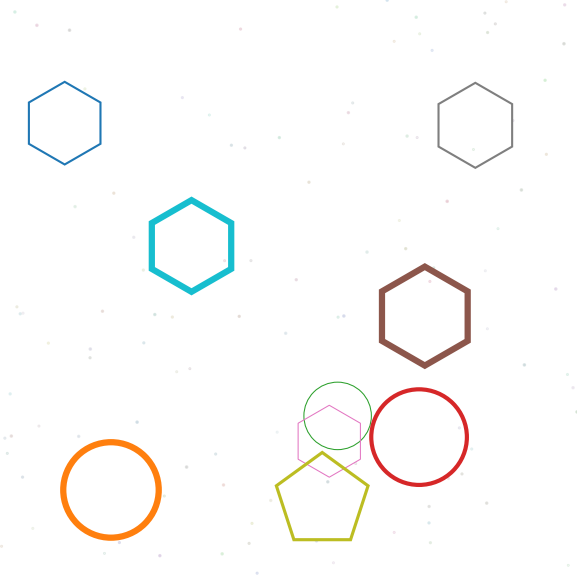[{"shape": "hexagon", "thickness": 1, "radius": 0.36, "center": [0.112, 0.786]}, {"shape": "circle", "thickness": 3, "radius": 0.41, "center": [0.192, 0.151]}, {"shape": "circle", "thickness": 0.5, "radius": 0.29, "center": [0.585, 0.279]}, {"shape": "circle", "thickness": 2, "radius": 0.41, "center": [0.726, 0.242]}, {"shape": "hexagon", "thickness": 3, "radius": 0.43, "center": [0.736, 0.452]}, {"shape": "hexagon", "thickness": 0.5, "radius": 0.31, "center": [0.57, 0.235]}, {"shape": "hexagon", "thickness": 1, "radius": 0.37, "center": [0.823, 0.782]}, {"shape": "pentagon", "thickness": 1.5, "radius": 0.42, "center": [0.558, 0.132]}, {"shape": "hexagon", "thickness": 3, "radius": 0.4, "center": [0.332, 0.573]}]